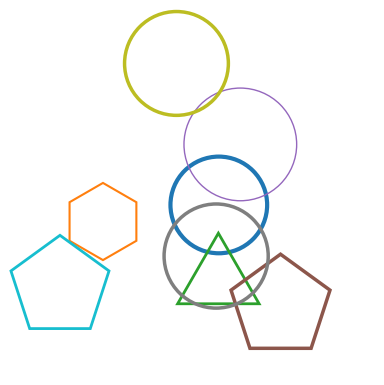[{"shape": "circle", "thickness": 3, "radius": 0.63, "center": [0.568, 0.468]}, {"shape": "hexagon", "thickness": 1.5, "radius": 0.5, "center": [0.267, 0.425]}, {"shape": "triangle", "thickness": 2, "radius": 0.61, "center": [0.567, 0.272]}, {"shape": "circle", "thickness": 1, "radius": 0.73, "center": [0.624, 0.625]}, {"shape": "pentagon", "thickness": 2.5, "radius": 0.68, "center": [0.729, 0.205]}, {"shape": "circle", "thickness": 2.5, "radius": 0.68, "center": [0.561, 0.335]}, {"shape": "circle", "thickness": 2.5, "radius": 0.67, "center": [0.458, 0.835]}, {"shape": "pentagon", "thickness": 2, "radius": 0.67, "center": [0.156, 0.255]}]